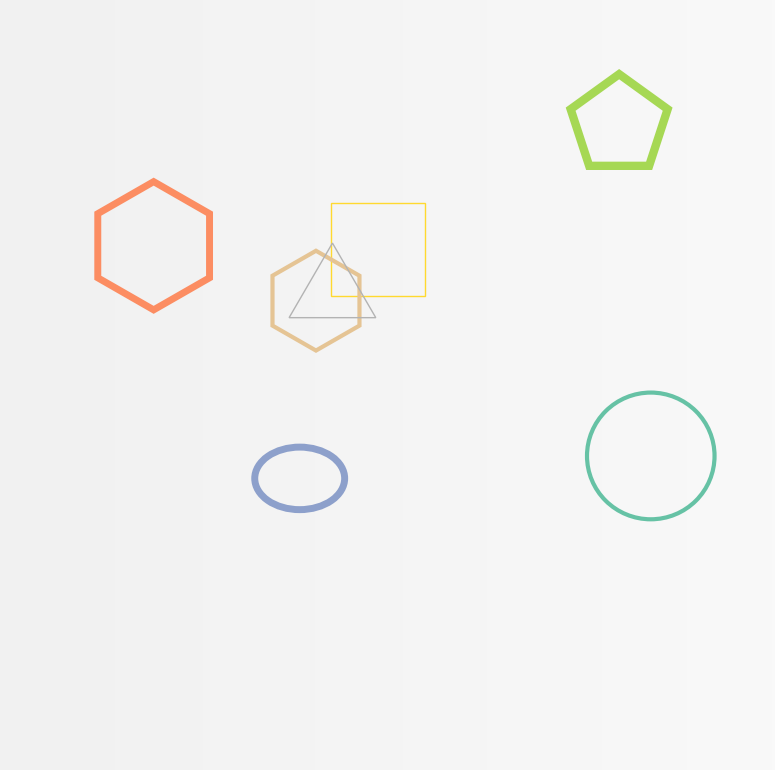[{"shape": "circle", "thickness": 1.5, "radius": 0.41, "center": [0.84, 0.408]}, {"shape": "hexagon", "thickness": 2.5, "radius": 0.42, "center": [0.198, 0.681]}, {"shape": "oval", "thickness": 2.5, "radius": 0.29, "center": [0.387, 0.379]}, {"shape": "pentagon", "thickness": 3, "radius": 0.33, "center": [0.799, 0.838]}, {"shape": "square", "thickness": 0.5, "radius": 0.3, "center": [0.488, 0.676]}, {"shape": "hexagon", "thickness": 1.5, "radius": 0.32, "center": [0.408, 0.61]}, {"shape": "triangle", "thickness": 0.5, "radius": 0.32, "center": [0.429, 0.62]}]